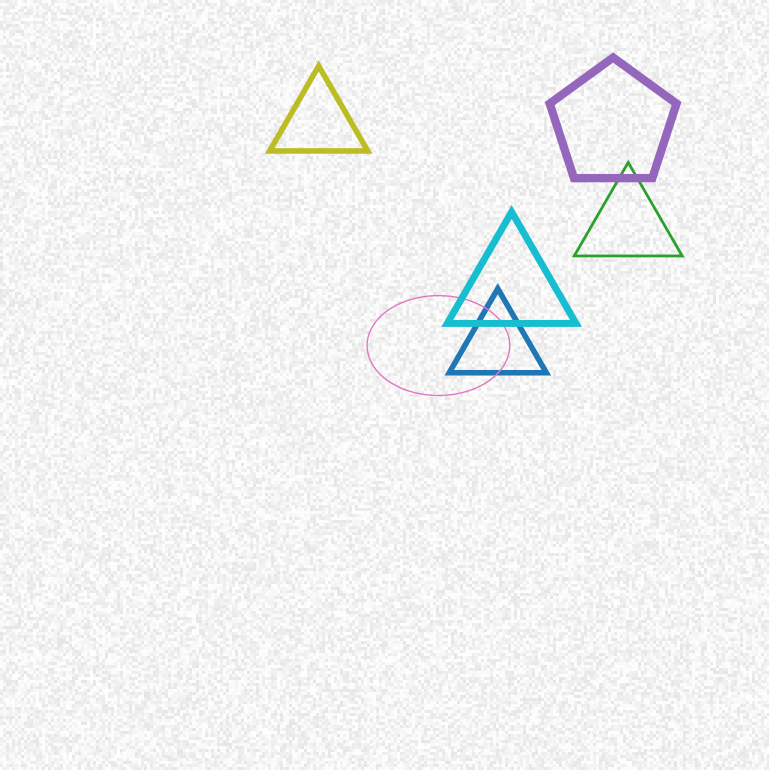[{"shape": "triangle", "thickness": 2, "radius": 0.36, "center": [0.646, 0.552]}, {"shape": "triangle", "thickness": 1, "radius": 0.4, "center": [0.816, 0.708]}, {"shape": "pentagon", "thickness": 3, "radius": 0.43, "center": [0.796, 0.839]}, {"shape": "oval", "thickness": 0.5, "radius": 0.46, "center": [0.569, 0.551]}, {"shape": "triangle", "thickness": 2, "radius": 0.37, "center": [0.414, 0.841]}, {"shape": "triangle", "thickness": 2.5, "radius": 0.48, "center": [0.664, 0.628]}]